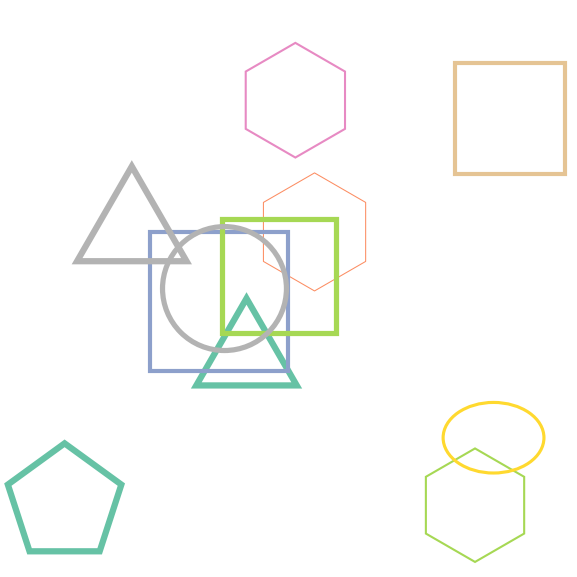[{"shape": "triangle", "thickness": 3, "radius": 0.5, "center": [0.427, 0.382]}, {"shape": "pentagon", "thickness": 3, "radius": 0.52, "center": [0.112, 0.128]}, {"shape": "hexagon", "thickness": 0.5, "radius": 0.51, "center": [0.545, 0.598]}, {"shape": "square", "thickness": 2, "radius": 0.6, "center": [0.379, 0.478]}, {"shape": "hexagon", "thickness": 1, "radius": 0.5, "center": [0.511, 0.826]}, {"shape": "hexagon", "thickness": 1, "radius": 0.49, "center": [0.823, 0.124]}, {"shape": "square", "thickness": 2.5, "radius": 0.49, "center": [0.483, 0.522]}, {"shape": "oval", "thickness": 1.5, "radius": 0.44, "center": [0.855, 0.241]}, {"shape": "square", "thickness": 2, "radius": 0.48, "center": [0.883, 0.794]}, {"shape": "triangle", "thickness": 3, "radius": 0.55, "center": [0.228, 0.602]}, {"shape": "circle", "thickness": 2.5, "radius": 0.54, "center": [0.389, 0.499]}]